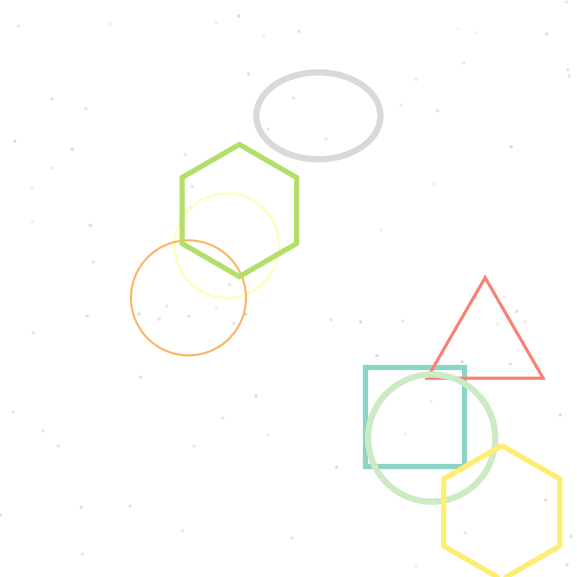[{"shape": "square", "thickness": 2.5, "radius": 0.43, "center": [0.718, 0.278]}, {"shape": "circle", "thickness": 1, "radius": 0.45, "center": [0.393, 0.574]}, {"shape": "triangle", "thickness": 1.5, "radius": 0.58, "center": [0.84, 0.402]}, {"shape": "circle", "thickness": 1, "radius": 0.5, "center": [0.326, 0.483]}, {"shape": "hexagon", "thickness": 2.5, "radius": 0.57, "center": [0.414, 0.635]}, {"shape": "oval", "thickness": 3, "radius": 0.54, "center": [0.551, 0.799]}, {"shape": "circle", "thickness": 3, "radius": 0.55, "center": [0.747, 0.241]}, {"shape": "hexagon", "thickness": 2.5, "radius": 0.58, "center": [0.869, 0.112]}]